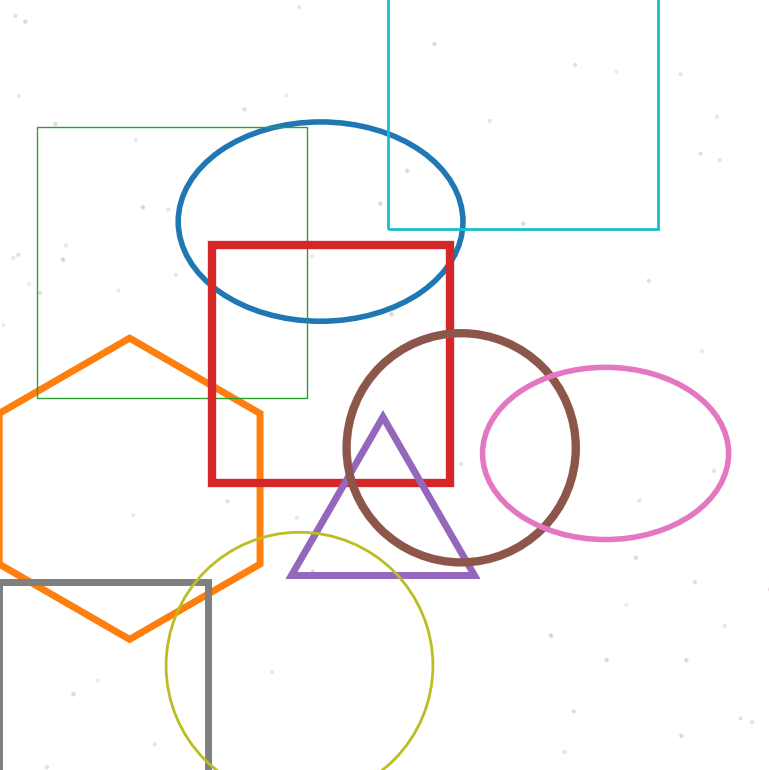[{"shape": "oval", "thickness": 2, "radius": 0.92, "center": [0.416, 0.712]}, {"shape": "hexagon", "thickness": 2.5, "radius": 0.98, "center": [0.168, 0.365]}, {"shape": "square", "thickness": 0.5, "radius": 0.88, "center": [0.224, 0.659]}, {"shape": "square", "thickness": 3, "radius": 0.77, "center": [0.43, 0.527]}, {"shape": "triangle", "thickness": 2.5, "radius": 0.69, "center": [0.497, 0.321]}, {"shape": "circle", "thickness": 3, "radius": 0.74, "center": [0.599, 0.418]}, {"shape": "oval", "thickness": 2, "radius": 0.8, "center": [0.786, 0.411]}, {"shape": "square", "thickness": 2.5, "radius": 0.68, "center": [0.135, 0.109]}, {"shape": "circle", "thickness": 1, "radius": 0.87, "center": [0.389, 0.135]}, {"shape": "square", "thickness": 1, "radius": 0.88, "center": [0.679, 0.878]}]